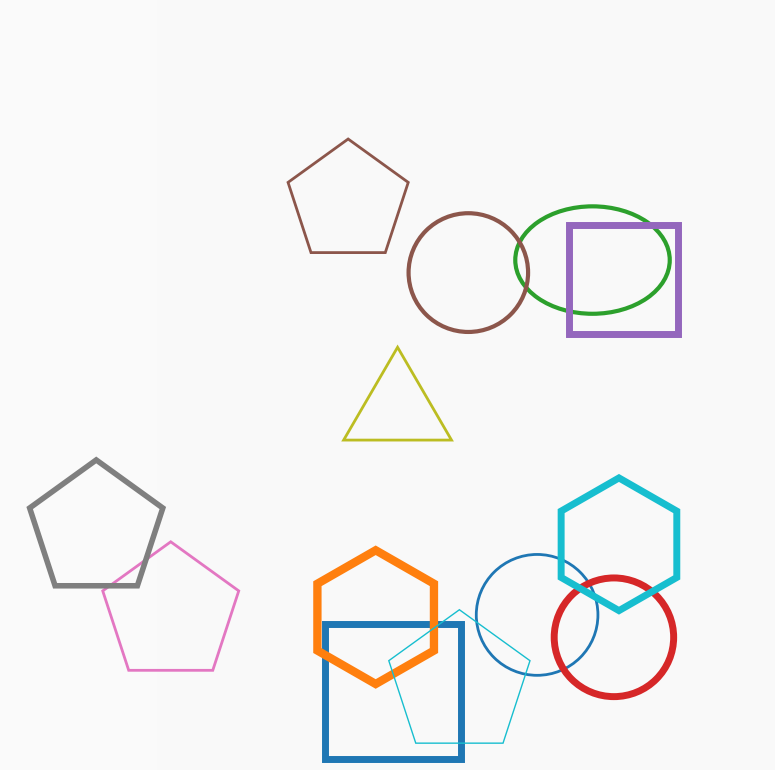[{"shape": "circle", "thickness": 1, "radius": 0.39, "center": [0.693, 0.201]}, {"shape": "square", "thickness": 2.5, "radius": 0.44, "center": [0.507, 0.102]}, {"shape": "hexagon", "thickness": 3, "radius": 0.43, "center": [0.485, 0.199]}, {"shape": "oval", "thickness": 1.5, "radius": 0.5, "center": [0.765, 0.662]}, {"shape": "circle", "thickness": 2.5, "radius": 0.39, "center": [0.792, 0.172]}, {"shape": "square", "thickness": 2.5, "radius": 0.35, "center": [0.805, 0.637]}, {"shape": "pentagon", "thickness": 1, "radius": 0.41, "center": [0.449, 0.738]}, {"shape": "circle", "thickness": 1.5, "radius": 0.39, "center": [0.604, 0.646]}, {"shape": "pentagon", "thickness": 1, "radius": 0.46, "center": [0.22, 0.204]}, {"shape": "pentagon", "thickness": 2, "radius": 0.45, "center": [0.124, 0.312]}, {"shape": "triangle", "thickness": 1, "radius": 0.4, "center": [0.513, 0.469]}, {"shape": "pentagon", "thickness": 0.5, "radius": 0.48, "center": [0.593, 0.112]}, {"shape": "hexagon", "thickness": 2.5, "radius": 0.43, "center": [0.799, 0.293]}]